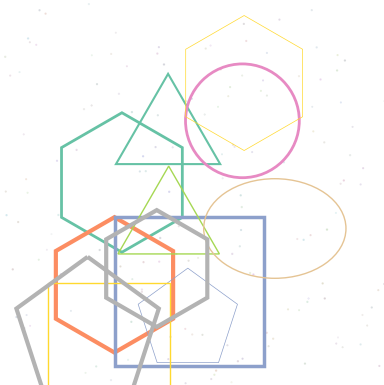[{"shape": "hexagon", "thickness": 2, "radius": 0.91, "center": [0.317, 0.526]}, {"shape": "triangle", "thickness": 1.5, "radius": 0.78, "center": [0.437, 0.652]}, {"shape": "hexagon", "thickness": 3, "radius": 0.88, "center": [0.297, 0.26]}, {"shape": "square", "thickness": 2.5, "radius": 0.97, "center": [0.492, 0.244]}, {"shape": "pentagon", "thickness": 0.5, "radius": 0.68, "center": [0.488, 0.168]}, {"shape": "circle", "thickness": 2, "radius": 0.74, "center": [0.63, 0.686]}, {"shape": "triangle", "thickness": 1, "radius": 0.76, "center": [0.438, 0.416]}, {"shape": "square", "thickness": 1, "radius": 0.79, "center": [0.283, 0.108]}, {"shape": "hexagon", "thickness": 0.5, "radius": 0.88, "center": [0.634, 0.784]}, {"shape": "oval", "thickness": 1, "radius": 0.92, "center": [0.714, 0.406]}, {"shape": "hexagon", "thickness": 3, "radius": 0.76, "center": [0.407, 0.303]}, {"shape": "pentagon", "thickness": 3, "radius": 0.97, "center": [0.228, 0.138]}]